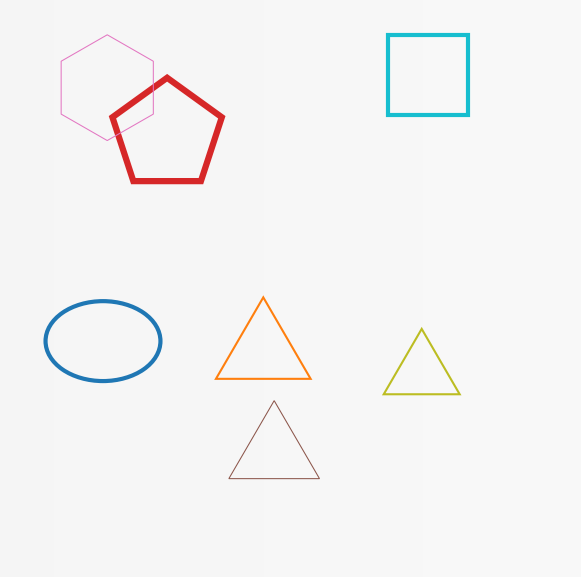[{"shape": "oval", "thickness": 2, "radius": 0.49, "center": [0.177, 0.408]}, {"shape": "triangle", "thickness": 1, "radius": 0.47, "center": [0.453, 0.39]}, {"shape": "pentagon", "thickness": 3, "radius": 0.49, "center": [0.288, 0.766]}, {"shape": "triangle", "thickness": 0.5, "radius": 0.45, "center": [0.472, 0.215]}, {"shape": "hexagon", "thickness": 0.5, "radius": 0.46, "center": [0.184, 0.847]}, {"shape": "triangle", "thickness": 1, "radius": 0.38, "center": [0.726, 0.354]}, {"shape": "square", "thickness": 2, "radius": 0.34, "center": [0.736, 0.869]}]